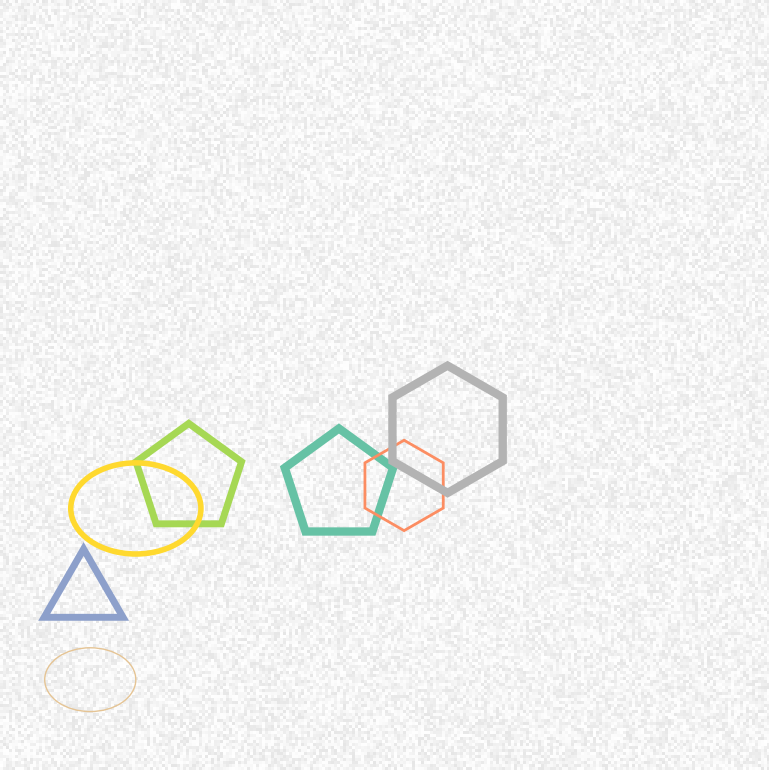[{"shape": "pentagon", "thickness": 3, "radius": 0.37, "center": [0.44, 0.37]}, {"shape": "hexagon", "thickness": 1, "radius": 0.29, "center": [0.525, 0.37]}, {"shape": "triangle", "thickness": 2.5, "radius": 0.3, "center": [0.109, 0.228]}, {"shape": "pentagon", "thickness": 2.5, "radius": 0.36, "center": [0.245, 0.378]}, {"shape": "oval", "thickness": 2, "radius": 0.42, "center": [0.176, 0.34]}, {"shape": "oval", "thickness": 0.5, "radius": 0.3, "center": [0.117, 0.117]}, {"shape": "hexagon", "thickness": 3, "radius": 0.41, "center": [0.581, 0.443]}]